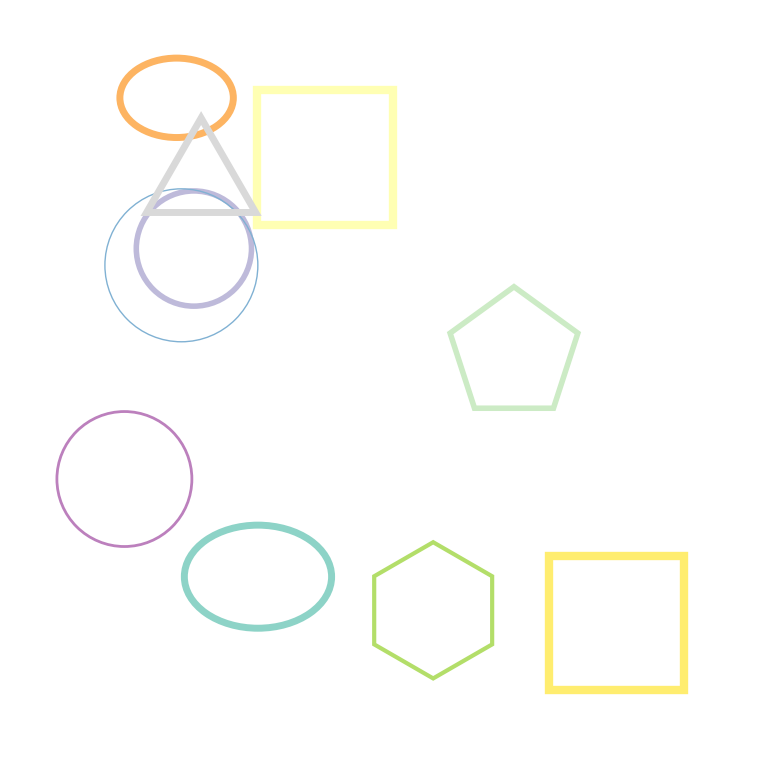[{"shape": "oval", "thickness": 2.5, "radius": 0.48, "center": [0.335, 0.251]}, {"shape": "square", "thickness": 3, "radius": 0.44, "center": [0.422, 0.796]}, {"shape": "circle", "thickness": 2, "radius": 0.37, "center": [0.252, 0.677]}, {"shape": "circle", "thickness": 0.5, "radius": 0.5, "center": [0.236, 0.655]}, {"shape": "oval", "thickness": 2.5, "radius": 0.37, "center": [0.229, 0.873]}, {"shape": "hexagon", "thickness": 1.5, "radius": 0.44, "center": [0.563, 0.207]}, {"shape": "triangle", "thickness": 2.5, "radius": 0.41, "center": [0.261, 0.765]}, {"shape": "circle", "thickness": 1, "radius": 0.44, "center": [0.162, 0.378]}, {"shape": "pentagon", "thickness": 2, "radius": 0.44, "center": [0.668, 0.54]}, {"shape": "square", "thickness": 3, "radius": 0.44, "center": [0.801, 0.191]}]